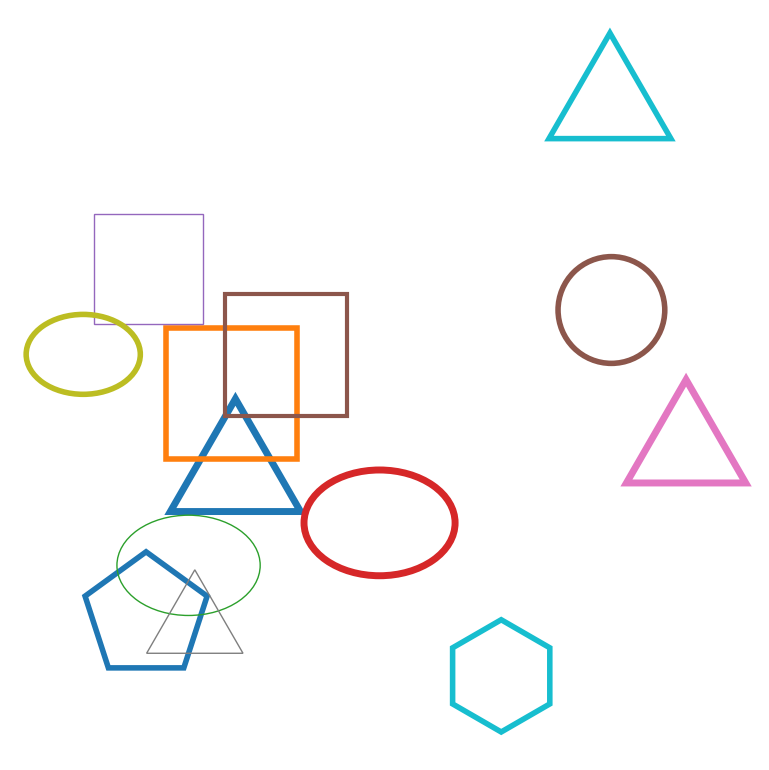[{"shape": "pentagon", "thickness": 2, "radius": 0.42, "center": [0.19, 0.2]}, {"shape": "triangle", "thickness": 2.5, "radius": 0.49, "center": [0.306, 0.384]}, {"shape": "square", "thickness": 2, "radius": 0.43, "center": [0.301, 0.489]}, {"shape": "oval", "thickness": 0.5, "radius": 0.47, "center": [0.245, 0.266]}, {"shape": "oval", "thickness": 2.5, "radius": 0.49, "center": [0.493, 0.321]}, {"shape": "square", "thickness": 0.5, "radius": 0.35, "center": [0.193, 0.651]}, {"shape": "square", "thickness": 1.5, "radius": 0.4, "center": [0.371, 0.54]}, {"shape": "circle", "thickness": 2, "radius": 0.35, "center": [0.794, 0.597]}, {"shape": "triangle", "thickness": 2.5, "radius": 0.45, "center": [0.891, 0.417]}, {"shape": "triangle", "thickness": 0.5, "radius": 0.36, "center": [0.253, 0.188]}, {"shape": "oval", "thickness": 2, "radius": 0.37, "center": [0.108, 0.54]}, {"shape": "hexagon", "thickness": 2, "radius": 0.36, "center": [0.651, 0.122]}, {"shape": "triangle", "thickness": 2, "radius": 0.46, "center": [0.792, 0.866]}]